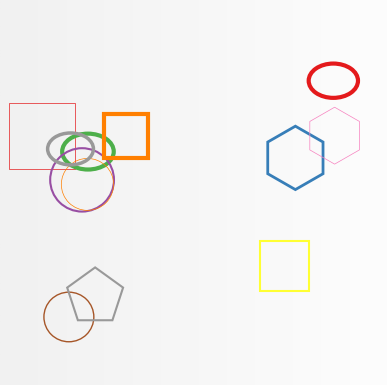[{"shape": "square", "thickness": 0.5, "radius": 0.42, "center": [0.109, 0.647]}, {"shape": "oval", "thickness": 3, "radius": 0.32, "center": [0.86, 0.79]}, {"shape": "hexagon", "thickness": 2, "radius": 0.41, "center": [0.762, 0.59]}, {"shape": "oval", "thickness": 3, "radius": 0.33, "center": [0.227, 0.606]}, {"shape": "circle", "thickness": 1.5, "radius": 0.41, "center": [0.212, 0.533]}, {"shape": "circle", "thickness": 0.5, "radius": 0.34, "center": [0.226, 0.521]}, {"shape": "square", "thickness": 3, "radius": 0.29, "center": [0.326, 0.646]}, {"shape": "square", "thickness": 1.5, "radius": 0.32, "center": [0.734, 0.309]}, {"shape": "circle", "thickness": 1, "radius": 0.32, "center": [0.178, 0.177]}, {"shape": "hexagon", "thickness": 0.5, "radius": 0.37, "center": [0.864, 0.648]}, {"shape": "oval", "thickness": 2.5, "radius": 0.3, "center": [0.182, 0.613]}, {"shape": "pentagon", "thickness": 1.5, "radius": 0.38, "center": [0.246, 0.23]}]